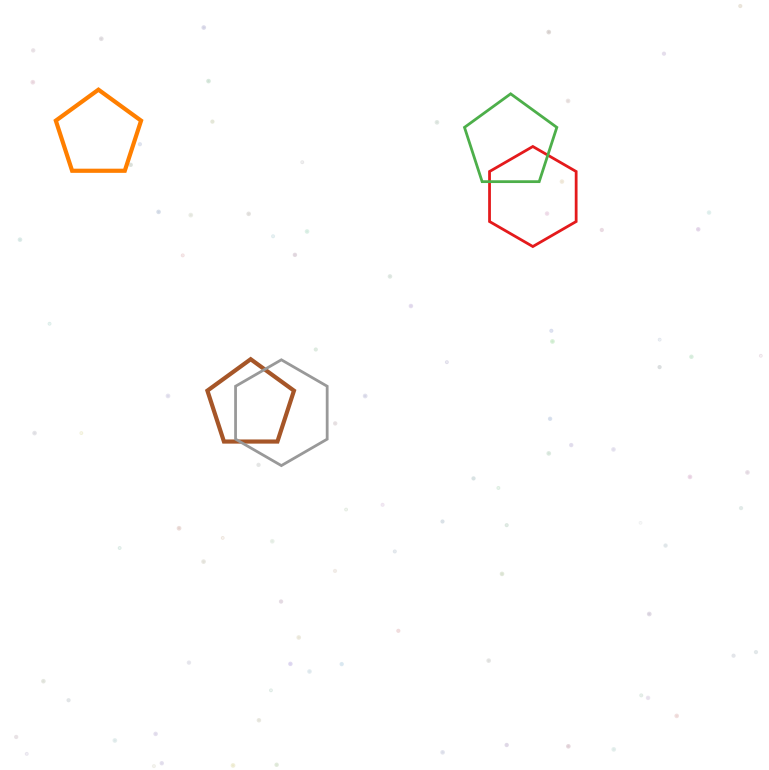[{"shape": "hexagon", "thickness": 1, "radius": 0.32, "center": [0.692, 0.745]}, {"shape": "pentagon", "thickness": 1, "radius": 0.32, "center": [0.663, 0.815]}, {"shape": "pentagon", "thickness": 1.5, "radius": 0.29, "center": [0.128, 0.825]}, {"shape": "pentagon", "thickness": 1.5, "radius": 0.3, "center": [0.326, 0.474]}, {"shape": "hexagon", "thickness": 1, "radius": 0.34, "center": [0.365, 0.464]}]